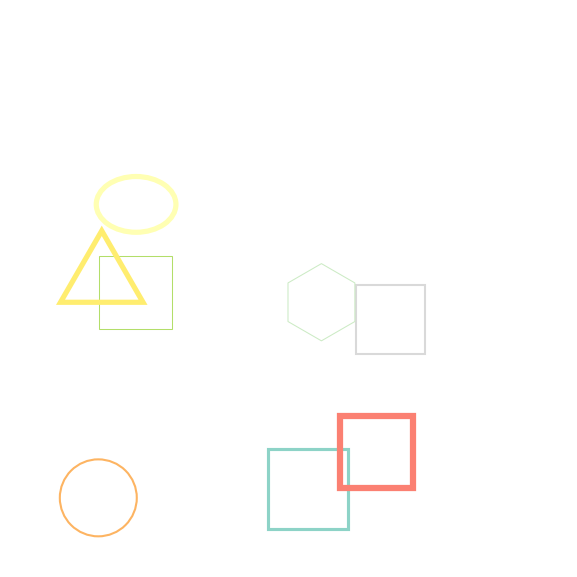[{"shape": "square", "thickness": 1.5, "radius": 0.35, "center": [0.533, 0.153]}, {"shape": "oval", "thickness": 2.5, "radius": 0.34, "center": [0.236, 0.645]}, {"shape": "square", "thickness": 3, "radius": 0.32, "center": [0.652, 0.217]}, {"shape": "circle", "thickness": 1, "radius": 0.33, "center": [0.17, 0.137]}, {"shape": "square", "thickness": 0.5, "radius": 0.32, "center": [0.234, 0.493]}, {"shape": "square", "thickness": 1, "radius": 0.3, "center": [0.676, 0.446]}, {"shape": "hexagon", "thickness": 0.5, "radius": 0.33, "center": [0.557, 0.476]}, {"shape": "triangle", "thickness": 2.5, "radius": 0.41, "center": [0.176, 0.517]}]